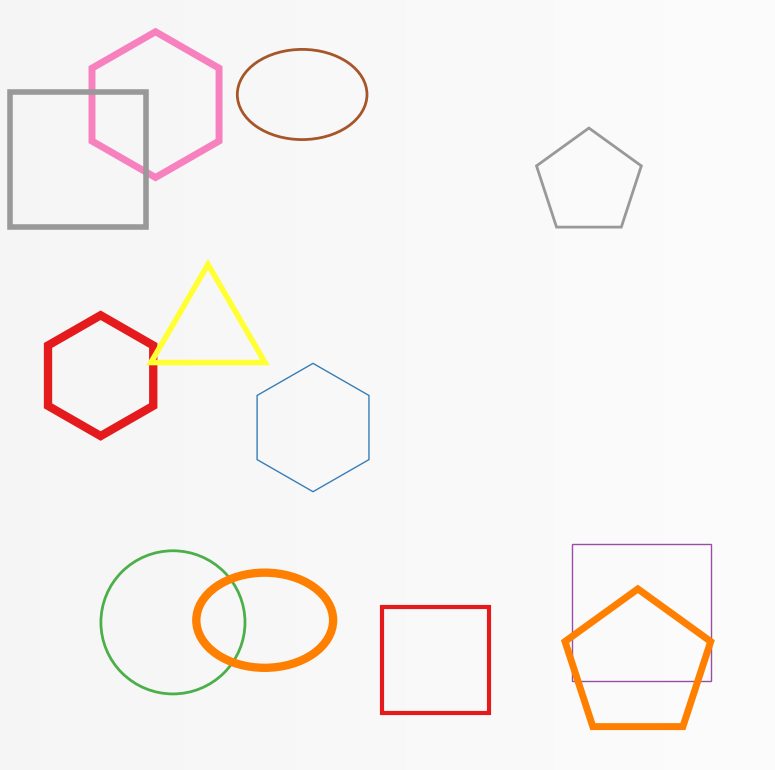[{"shape": "hexagon", "thickness": 3, "radius": 0.39, "center": [0.13, 0.512]}, {"shape": "square", "thickness": 1.5, "radius": 0.34, "center": [0.562, 0.143]}, {"shape": "hexagon", "thickness": 0.5, "radius": 0.42, "center": [0.404, 0.445]}, {"shape": "circle", "thickness": 1, "radius": 0.46, "center": [0.223, 0.192]}, {"shape": "square", "thickness": 0.5, "radius": 0.45, "center": [0.828, 0.205]}, {"shape": "oval", "thickness": 3, "radius": 0.44, "center": [0.342, 0.194]}, {"shape": "pentagon", "thickness": 2.5, "radius": 0.49, "center": [0.823, 0.136]}, {"shape": "triangle", "thickness": 2, "radius": 0.42, "center": [0.268, 0.572]}, {"shape": "oval", "thickness": 1, "radius": 0.42, "center": [0.39, 0.877]}, {"shape": "hexagon", "thickness": 2.5, "radius": 0.47, "center": [0.201, 0.864]}, {"shape": "pentagon", "thickness": 1, "radius": 0.36, "center": [0.76, 0.763]}, {"shape": "square", "thickness": 2, "radius": 0.44, "center": [0.1, 0.793]}]